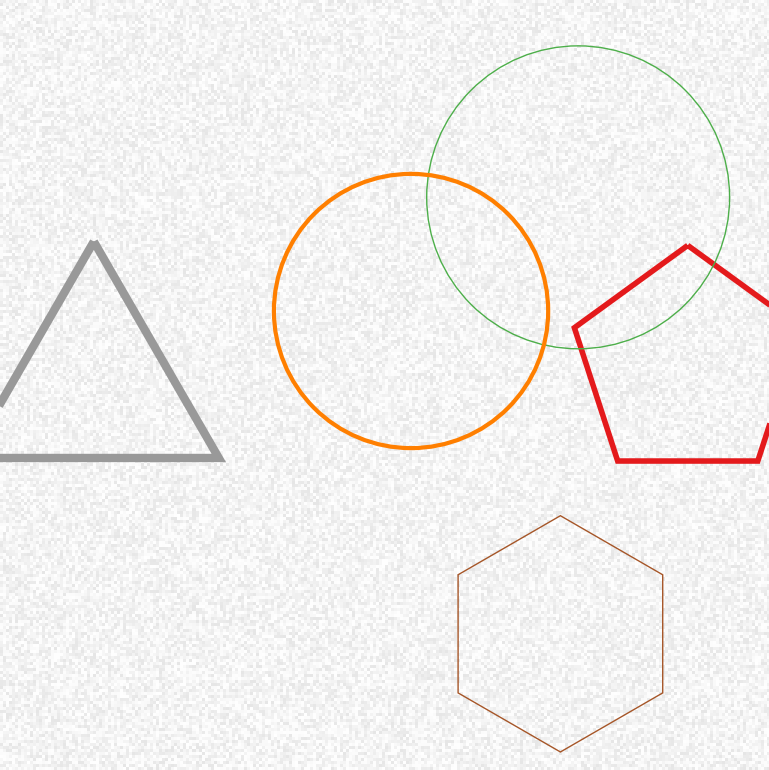[{"shape": "pentagon", "thickness": 2, "radius": 0.77, "center": [0.893, 0.527]}, {"shape": "circle", "thickness": 0.5, "radius": 0.98, "center": [0.751, 0.744]}, {"shape": "circle", "thickness": 1.5, "radius": 0.89, "center": [0.534, 0.596]}, {"shape": "hexagon", "thickness": 0.5, "radius": 0.77, "center": [0.728, 0.177]}, {"shape": "triangle", "thickness": 3, "radius": 0.94, "center": [0.122, 0.499]}]